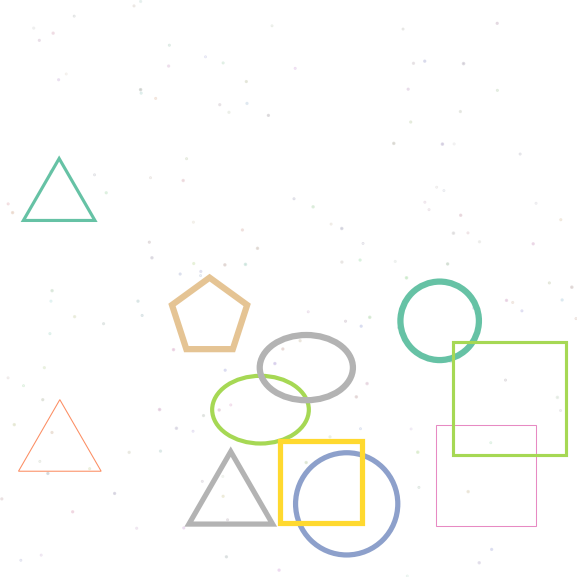[{"shape": "triangle", "thickness": 1.5, "radius": 0.36, "center": [0.102, 0.653]}, {"shape": "circle", "thickness": 3, "radius": 0.34, "center": [0.761, 0.444]}, {"shape": "triangle", "thickness": 0.5, "radius": 0.41, "center": [0.104, 0.224]}, {"shape": "circle", "thickness": 2.5, "radius": 0.44, "center": [0.6, 0.127]}, {"shape": "square", "thickness": 0.5, "radius": 0.44, "center": [0.841, 0.175]}, {"shape": "oval", "thickness": 2, "radius": 0.42, "center": [0.451, 0.29]}, {"shape": "square", "thickness": 1.5, "radius": 0.49, "center": [0.882, 0.309]}, {"shape": "square", "thickness": 2.5, "radius": 0.36, "center": [0.556, 0.164]}, {"shape": "pentagon", "thickness": 3, "radius": 0.34, "center": [0.363, 0.45]}, {"shape": "oval", "thickness": 3, "radius": 0.4, "center": [0.53, 0.363]}, {"shape": "triangle", "thickness": 2.5, "radius": 0.42, "center": [0.4, 0.133]}]